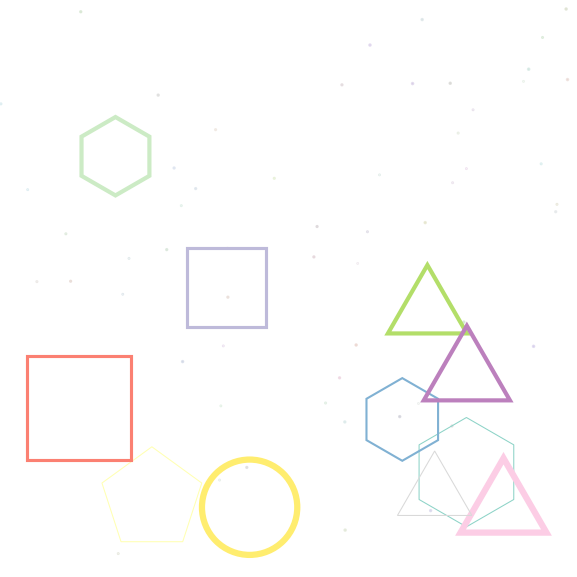[{"shape": "hexagon", "thickness": 0.5, "radius": 0.47, "center": [0.808, 0.182]}, {"shape": "pentagon", "thickness": 0.5, "radius": 0.45, "center": [0.263, 0.135]}, {"shape": "square", "thickness": 1.5, "radius": 0.34, "center": [0.392, 0.501]}, {"shape": "square", "thickness": 1.5, "radius": 0.45, "center": [0.137, 0.293]}, {"shape": "hexagon", "thickness": 1, "radius": 0.36, "center": [0.697, 0.273]}, {"shape": "triangle", "thickness": 2, "radius": 0.39, "center": [0.74, 0.461]}, {"shape": "triangle", "thickness": 3, "radius": 0.43, "center": [0.872, 0.12]}, {"shape": "triangle", "thickness": 0.5, "radius": 0.37, "center": [0.753, 0.144]}, {"shape": "triangle", "thickness": 2, "radius": 0.43, "center": [0.808, 0.349]}, {"shape": "hexagon", "thickness": 2, "radius": 0.34, "center": [0.2, 0.729]}, {"shape": "circle", "thickness": 3, "radius": 0.41, "center": [0.432, 0.121]}]